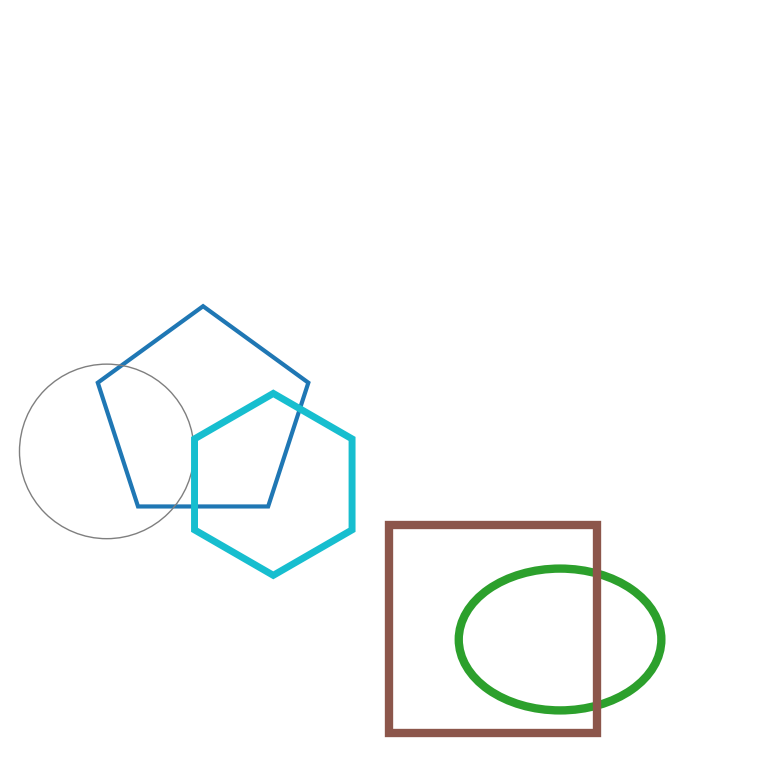[{"shape": "pentagon", "thickness": 1.5, "radius": 0.72, "center": [0.264, 0.459]}, {"shape": "oval", "thickness": 3, "radius": 0.66, "center": [0.727, 0.169]}, {"shape": "square", "thickness": 3, "radius": 0.68, "center": [0.64, 0.183]}, {"shape": "circle", "thickness": 0.5, "radius": 0.57, "center": [0.139, 0.414]}, {"shape": "hexagon", "thickness": 2.5, "radius": 0.59, "center": [0.355, 0.371]}]